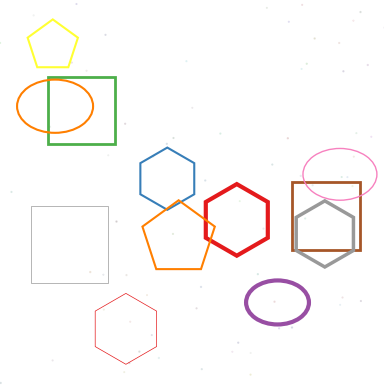[{"shape": "hexagon", "thickness": 3, "radius": 0.46, "center": [0.615, 0.429]}, {"shape": "hexagon", "thickness": 0.5, "radius": 0.46, "center": [0.327, 0.146]}, {"shape": "hexagon", "thickness": 1.5, "radius": 0.4, "center": [0.435, 0.536]}, {"shape": "square", "thickness": 2, "radius": 0.43, "center": [0.211, 0.713]}, {"shape": "oval", "thickness": 3, "radius": 0.41, "center": [0.721, 0.214]}, {"shape": "oval", "thickness": 1.5, "radius": 0.49, "center": [0.143, 0.724]}, {"shape": "pentagon", "thickness": 1.5, "radius": 0.49, "center": [0.464, 0.381]}, {"shape": "pentagon", "thickness": 1.5, "radius": 0.34, "center": [0.137, 0.881]}, {"shape": "square", "thickness": 2, "radius": 0.44, "center": [0.847, 0.439]}, {"shape": "oval", "thickness": 1, "radius": 0.48, "center": [0.883, 0.547]}, {"shape": "square", "thickness": 0.5, "radius": 0.5, "center": [0.18, 0.365]}, {"shape": "hexagon", "thickness": 2.5, "radius": 0.43, "center": [0.844, 0.392]}]